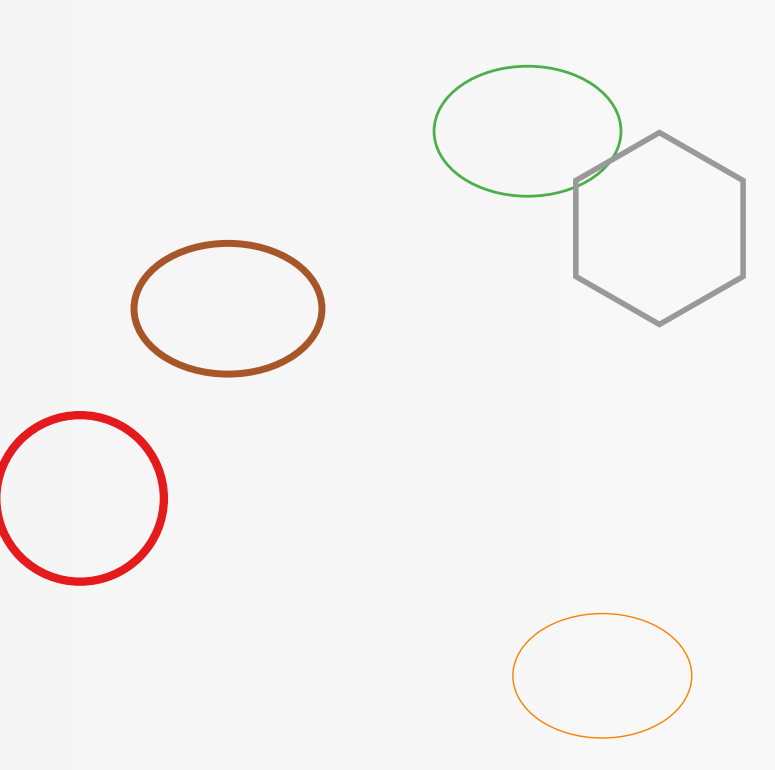[{"shape": "circle", "thickness": 3, "radius": 0.54, "center": [0.103, 0.353]}, {"shape": "oval", "thickness": 1, "radius": 0.6, "center": [0.681, 0.83]}, {"shape": "oval", "thickness": 0.5, "radius": 0.58, "center": [0.777, 0.122]}, {"shape": "oval", "thickness": 2.5, "radius": 0.61, "center": [0.294, 0.599]}, {"shape": "hexagon", "thickness": 2, "radius": 0.62, "center": [0.851, 0.703]}]